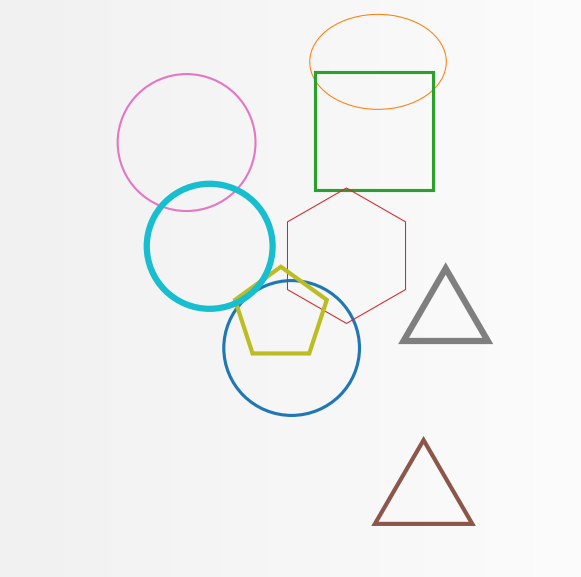[{"shape": "circle", "thickness": 1.5, "radius": 0.58, "center": [0.502, 0.397]}, {"shape": "oval", "thickness": 0.5, "radius": 0.59, "center": [0.65, 0.892]}, {"shape": "square", "thickness": 1.5, "radius": 0.51, "center": [0.644, 0.772]}, {"shape": "hexagon", "thickness": 0.5, "radius": 0.59, "center": [0.596, 0.556]}, {"shape": "triangle", "thickness": 2, "radius": 0.48, "center": [0.729, 0.14]}, {"shape": "circle", "thickness": 1, "radius": 0.59, "center": [0.321, 0.752]}, {"shape": "triangle", "thickness": 3, "radius": 0.42, "center": [0.767, 0.451]}, {"shape": "pentagon", "thickness": 2, "radius": 0.41, "center": [0.483, 0.454]}, {"shape": "circle", "thickness": 3, "radius": 0.54, "center": [0.361, 0.573]}]